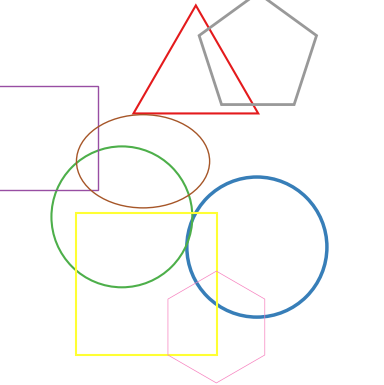[{"shape": "triangle", "thickness": 1.5, "radius": 0.94, "center": [0.509, 0.799]}, {"shape": "circle", "thickness": 2.5, "radius": 0.91, "center": [0.667, 0.358]}, {"shape": "circle", "thickness": 1.5, "radius": 0.91, "center": [0.317, 0.437]}, {"shape": "square", "thickness": 1, "radius": 0.67, "center": [0.121, 0.642]}, {"shape": "square", "thickness": 1.5, "radius": 0.92, "center": [0.381, 0.262]}, {"shape": "oval", "thickness": 1, "radius": 0.86, "center": [0.372, 0.581]}, {"shape": "hexagon", "thickness": 0.5, "radius": 0.73, "center": [0.562, 0.151]}, {"shape": "pentagon", "thickness": 2, "radius": 0.8, "center": [0.67, 0.858]}]